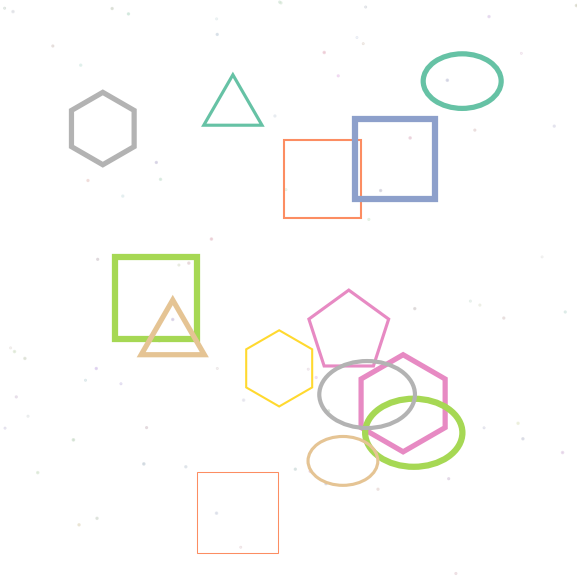[{"shape": "triangle", "thickness": 1.5, "radius": 0.29, "center": [0.403, 0.811]}, {"shape": "oval", "thickness": 2.5, "radius": 0.34, "center": [0.8, 0.859]}, {"shape": "square", "thickness": 0.5, "radius": 0.35, "center": [0.412, 0.112]}, {"shape": "square", "thickness": 1, "radius": 0.33, "center": [0.558, 0.689]}, {"shape": "square", "thickness": 3, "radius": 0.35, "center": [0.684, 0.724]}, {"shape": "pentagon", "thickness": 1.5, "radius": 0.36, "center": [0.604, 0.424]}, {"shape": "hexagon", "thickness": 2.5, "radius": 0.42, "center": [0.698, 0.301]}, {"shape": "square", "thickness": 3, "radius": 0.35, "center": [0.27, 0.483]}, {"shape": "oval", "thickness": 3, "radius": 0.42, "center": [0.716, 0.25]}, {"shape": "hexagon", "thickness": 1, "radius": 0.33, "center": [0.483, 0.361]}, {"shape": "triangle", "thickness": 2.5, "radius": 0.32, "center": [0.299, 0.416]}, {"shape": "oval", "thickness": 1.5, "radius": 0.3, "center": [0.594, 0.201]}, {"shape": "hexagon", "thickness": 2.5, "radius": 0.31, "center": [0.178, 0.777]}, {"shape": "oval", "thickness": 2, "radius": 0.41, "center": [0.636, 0.316]}]